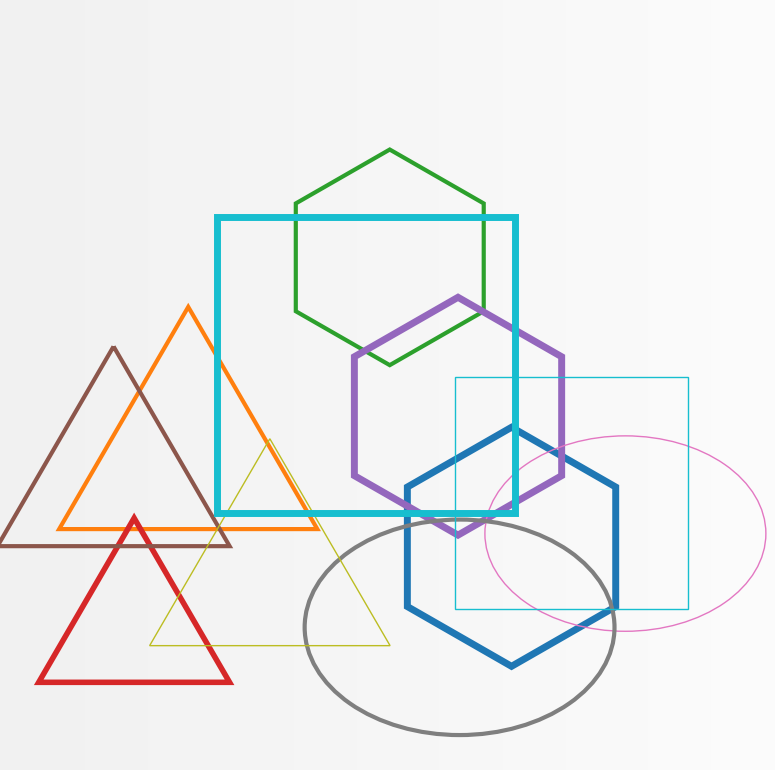[{"shape": "hexagon", "thickness": 2.5, "radius": 0.78, "center": [0.66, 0.29]}, {"shape": "triangle", "thickness": 1.5, "radius": 0.96, "center": [0.243, 0.409]}, {"shape": "hexagon", "thickness": 1.5, "radius": 0.7, "center": [0.503, 0.666]}, {"shape": "triangle", "thickness": 2, "radius": 0.71, "center": [0.173, 0.185]}, {"shape": "hexagon", "thickness": 2.5, "radius": 0.77, "center": [0.591, 0.459]}, {"shape": "triangle", "thickness": 1.5, "radius": 0.86, "center": [0.147, 0.377]}, {"shape": "oval", "thickness": 0.5, "radius": 0.91, "center": [0.807, 0.307]}, {"shape": "oval", "thickness": 1.5, "radius": 1.0, "center": [0.593, 0.185]}, {"shape": "triangle", "thickness": 0.5, "radius": 0.9, "center": [0.348, 0.251]}, {"shape": "square", "thickness": 0.5, "radius": 0.75, "center": [0.738, 0.36]}, {"shape": "square", "thickness": 2.5, "radius": 0.96, "center": [0.472, 0.526]}]